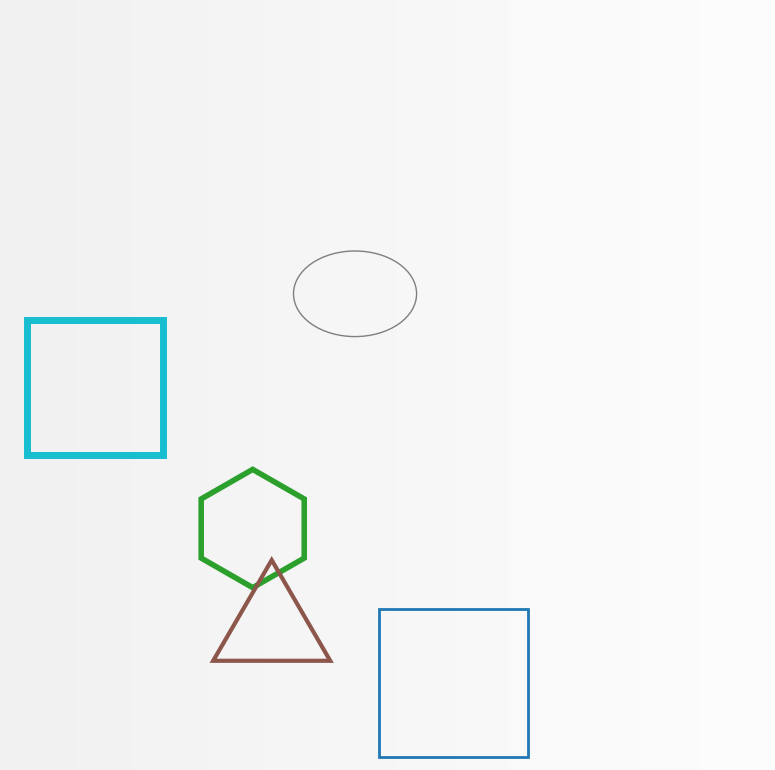[{"shape": "square", "thickness": 1, "radius": 0.48, "center": [0.585, 0.113]}, {"shape": "hexagon", "thickness": 2, "radius": 0.38, "center": [0.326, 0.314]}, {"shape": "triangle", "thickness": 1.5, "radius": 0.44, "center": [0.351, 0.185]}, {"shape": "oval", "thickness": 0.5, "radius": 0.4, "center": [0.458, 0.618]}, {"shape": "square", "thickness": 2.5, "radius": 0.44, "center": [0.122, 0.496]}]